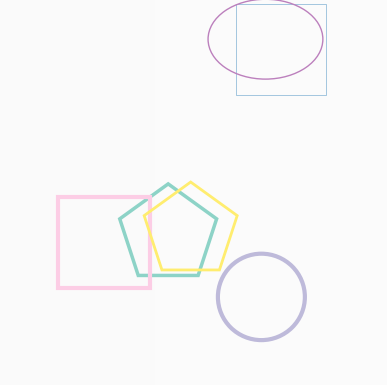[{"shape": "pentagon", "thickness": 2.5, "radius": 0.66, "center": [0.434, 0.391]}, {"shape": "circle", "thickness": 3, "radius": 0.56, "center": [0.675, 0.229]}, {"shape": "square", "thickness": 0.5, "radius": 0.59, "center": [0.725, 0.872]}, {"shape": "square", "thickness": 3, "radius": 0.59, "center": [0.268, 0.371]}, {"shape": "oval", "thickness": 1, "radius": 0.74, "center": [0.685, 0.898]}, {"shape": "pentagon", "thickness": 2, "radius": 0.63, "center": [0.492, 0.401]}]